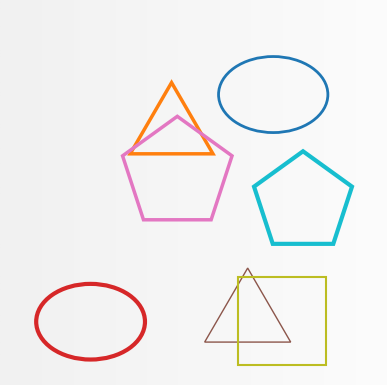[{"shape": "oval", "thickness": 2, "radius": 0.71, "center": [0.705, 0.754]}, {"shape": "triangle", "thickness": 2.5, "radius": 0.62, "center": [0.443, 0.662]}, {"shape": "oval", "thickness": 3, "radius": 0.7, "center": [0.234, 0.164]}, {"shape": "triangle", "thickness": 1, "radius": 0.64, "center": [0.639, 0.176]}, {"shape": "pentagon", "thickness": 2.5, "radius": 0.74, "center": [0.458, 0.549]}, {"shape": "square", "thickness": 1.5, "radius": 0.57, "center": [0.727, 0.167]}, {"shape": "pentagon", "thickness": 3, "radius": 0.66, "center": [0.782, 0.474]}]